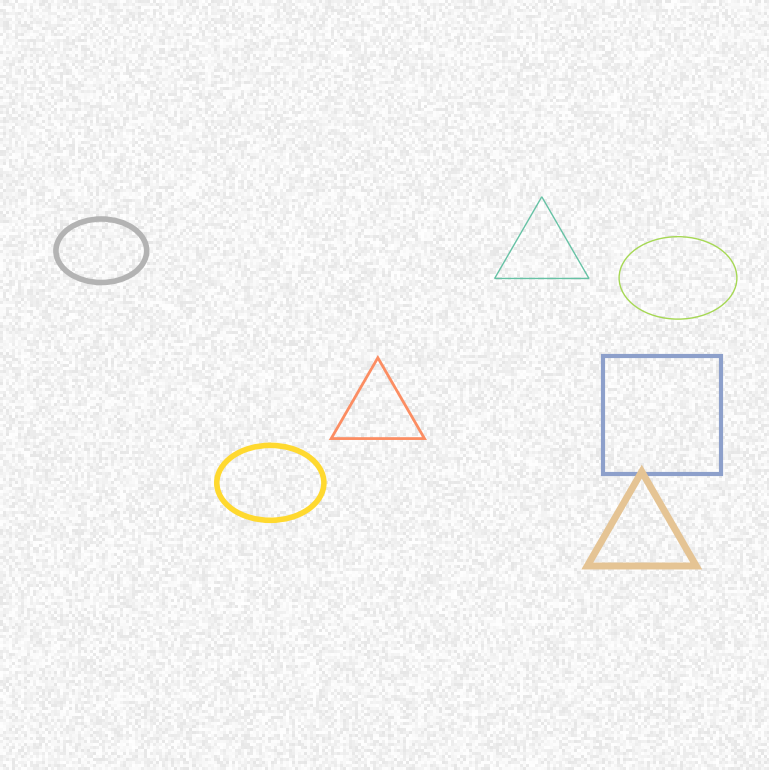[{"shape": "triangle", "thickness": 0.5, "radius": 0.35, "center": [0.704, 0.674]}, {"shape": "triangle", "thickness": 1, "radius": 0.35, "center": [0.491, 0.465]}, {"shape": "square", "thickness": 1.5, "radius": 0.38, "center": [0.86, 0.462]}, {"shape": "oval", "thickness": 0.5, "radius": 0.38, "center": [0.881, 0.639]}, {"shape": "oval", "thickness": 2, "radius": 0.35, "center": [0.351, 0.373]}, {"shape": "triangle", "thickness": 2.5, "radius": 0.41, "center": [0.833, 0.306]}, {"shape": "oval", "thickness": 2, "radius": 0.29, "center": [0.132, 0.674]}]